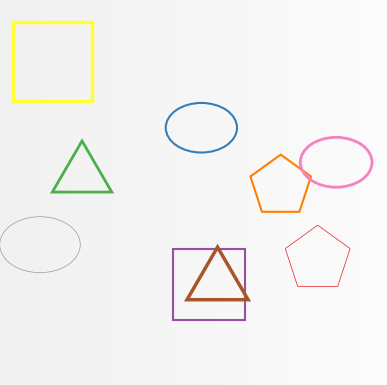[{"shape": "pentagon", "thickness": 0.5, "radius": 0.44, "center": [0.82, 0.327]}, {"shape": "oval", "thickness": 1.5, "radius": 0.46, "center": [0.52, 0.668]}, {"shape": "triangle", "thickness": 2, "radius": 0.44, "center": [0.212, 0.545]}, {"shape": "square", "thickness": 1.5, "radius": 0.46, "center": [0.538, 0.261]}, {"shape": "pentagon", "thickness": 1.5, "radius": 0.41, "center": [0.724, 0.516]}, {"shape": "square", "thickness": 2.5, "radius": 0.51, "center": [0.136, 0.84]}, {"shape": "triangle", "thickness": 2.5, "radius": 0.46, "center": [0.561, 0.267]}, {"shape": "oval", "thickness": 2, "radius": 0.46, "center": [0.868, 0.578]}, {"shape": "oval", "thickness": 0.5, "radius": 0.52, "center": [0.103, 0.365]}]